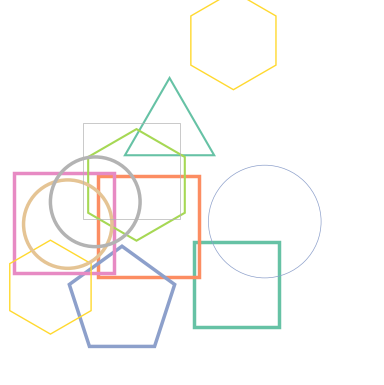[{"shape": "square", "thickness": 2.5, "radius": 0.55, "center": [0.613, 0.261]}, {"shape": "triangle", "thickness": 1.5, "radius": 0.67, "center": [0.44, 0.664]}, {"shape": "square", "thickness": 2.5, "radius": 0.66, "center": [0.385, 0.411]}, {"shape": "pentagon", "thickness": 2.5, "radius": 0.72, "center": [0.317, 0.217]}, {"shape": "circle", "thickness": 0.5, "radius": 0.73, "center": [0.688, 0.425]}, {"shape": "square", "thickness": 2.5, "radius": 0.65, "center": [0.166, 0.421]}, {"shape": "hexagon", "thickness": 1.5, "radius": 0.72, "center": [0.355, 0.52]}, {"shape": "hexagon", "thickness": 1, "radius": 0.64, "center": [0.606, 0.895]}, {"shape": "hexagon", "thickness": 1, "radius": 0.61, "center": [0.131, 0.254]}, {"shape": "circle", "thickness": 2.5, "radius": 0.57, "center": [0.176, 0.418]}, {"shape": "square", "thickness": 0.5, "radius": 0.63, "center": [0.342, 0.556]}, {"shape": "circle", "thickness": 2.5, "radius": 0.58, "center": [0.247, 0.476]}]